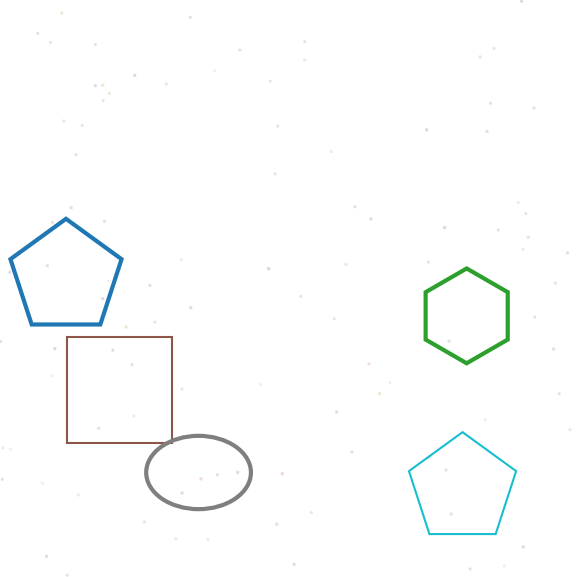[{"shape": "pentagon", "thickness": 2, "radius": 0.51, "center": [0.114, 0.519]}, {"shape": "hexagon", "thickness": 2, "radius": 0.41, "center": [0.808, 0.452]}, {"shape": "square", "thickness": 1, "radius": 0.46, "center": [0.207, 0.323]}, {"shape": "oval", "thickness": 2, "radius": 0.45, "center": [0.344, 0.181]}, {"shape": "pentagon", "thickness": 1, "radius": 0.49, "center": [0.801, 0.153]}]